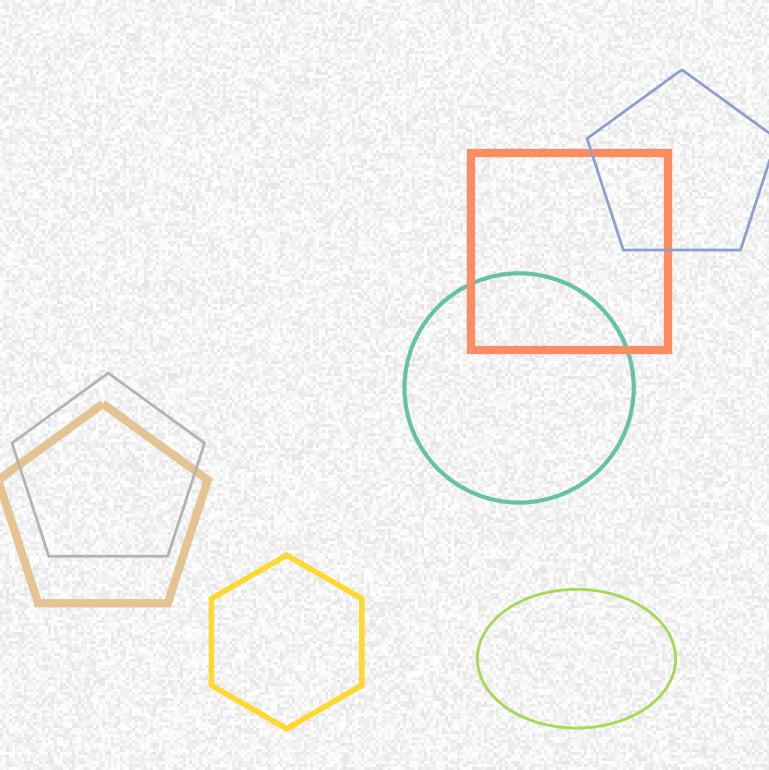[{"shape": "circle", "thickness": 1.5, "radius": 0.74, "center": [0.674, 0.496]}, {"shape": "square", "thickness": 3, "radius": 0.64, "center": [0.74, 0.673]}, {"shape": "pentagon", "thickness": 1, "radius": 0.65, "center": [0.886, 0.78]}, {"shape": "oval", "thickness": 1, "radius": 0.64, "center": [0.749, 0.145]}, {"shape": "hexagon", "thickness": 2, "radius": 0.56, "center": [0.372, 0.166]}, {"shape": "pentagon", "thickness": 3, "radius": 0.72, "center": [0.134, 0.332]}, {"shape": "pentagon", "thickness": 1, "radius": 0.66, "center": [0.141, 0.384]}]